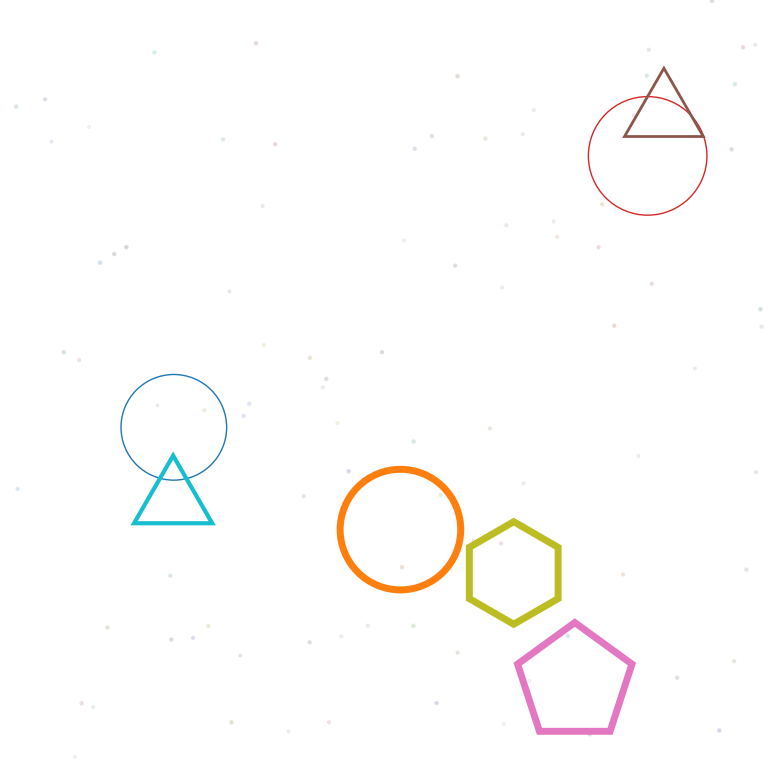[{"shape": "circle", "thickness": 0.5, "radius": 0.34, "center": [0.226, 0.445]}, {"shape": "circle", "thickness": 2.5, "radius": 0.39, "center": [0.52, 0.312]}, {"shape": "circle", "thickness": 0.5, "radius": 0.38, "center": [0.841, 0.798]}, {"shape": "triangle", "thickness": 1, "radius": 0.3, "center": [0.862, 0.852]}, {"shape": "pentagon", "thickness": 2.5, "radius": 0.39, "center": [0.746, 0.113]}, {"shape": "hexagon", "thickness": 2.5, "radius": 0.33, "center": [0.667, 0.256]}, {"shape": "triangle", "thickness": 1.5, "radius": 0.29, "center": [0.225, 0.35]}]